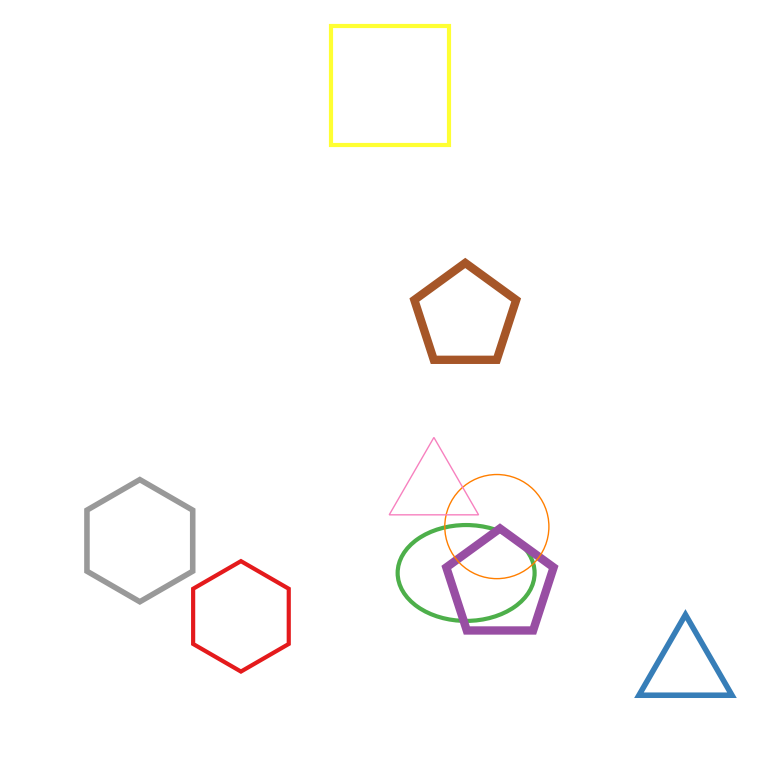[{"shape": "hexagon", "thickness": 1.5, "radius": 0.36, "center": [0.313, 0.2]}, {"shape": "triangle", "thickness": 2, "radius": 0.35, "center": [0.89, 0.132]}, {"shape": "oval", "thickness": 1.5, "radius": 0.44, "center": [0.605, 0.256]}, {"shape": "pentagon", "thickness": 3, "radius": 0.37, "center": [0.649, 0.24]}, {"shape": "circle", "thickness": 0.5, "radius": 0.34, "center": [0.645, 0.316]}, {"shape": "square", "thickness": 1.5, "radius": 0.38, "center": [0.507, 0.889]}, {"shape": "pentagon", "thickness": 3, "radius": 0.35, "center": [0.604, 0.589]}, {"shape": "triangle", "thickness": 0.5, "radius": 0.33, "center": [0.564, 0.365]}, {"shape": "hexagon", "thickness": 2, "radius": 0.4, "center": [0.182, 0.298]}]